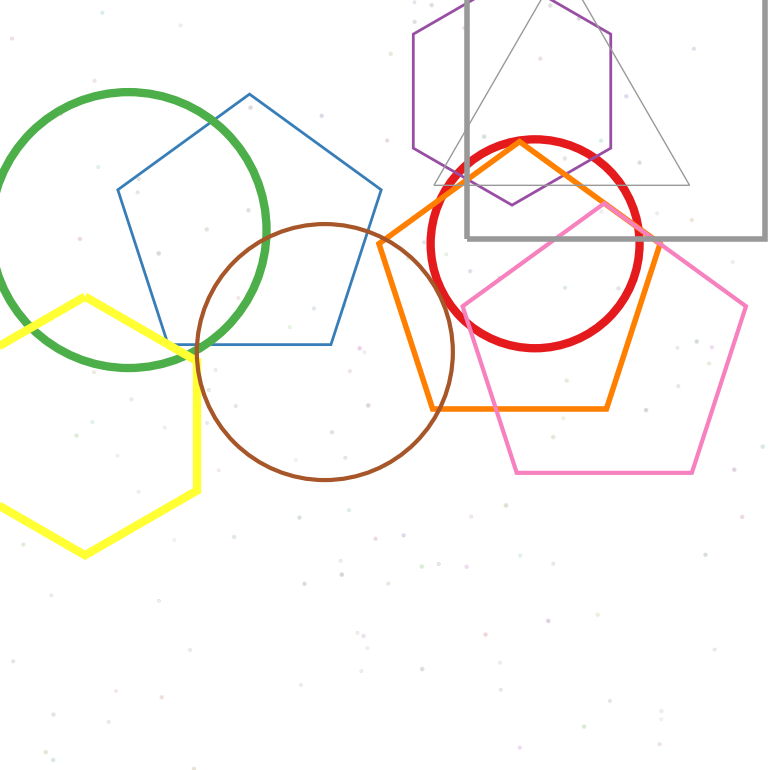[{"shape": "circle", "thickness": 3, "radius": 0.68, "center": [0.695, 0.683]}, {"shape": "pentagon", "thickness": 1, "radius": 0.9, "center": [0.324, 0.698]}, {"shape": "circle", "thickness": 3, "radius": 0.9, "center": [0.167, 0.701]}, {"shape": "hexagon", "thickness": 1, "radius": 0.74, "center": [0.665, 0.882]}, {"shape": "pentagon", "thickness": 2, "radius": 0.96, "center": [0.675, 0.624]}, {"shape": "hexagon", "thickness": 3, "radius": 0.84, "center": [0.11, 0.447]}, {"shape": "circle", "thickness": 1.5, "radius": 0.83, "center": [0.422, 0.543]}, {"shape": "pentagon", "thickness": 1.5, "radius": 0.97, "center": [0.785, 0.542]}, {"shape": "square", "thickness": 2, "radius": 0.97, "center": [0.8, 0.882]}, {"shape": "triangle", "thickness": 0.5, "radius": 0.96, "center": [0.73, 0.855]}]